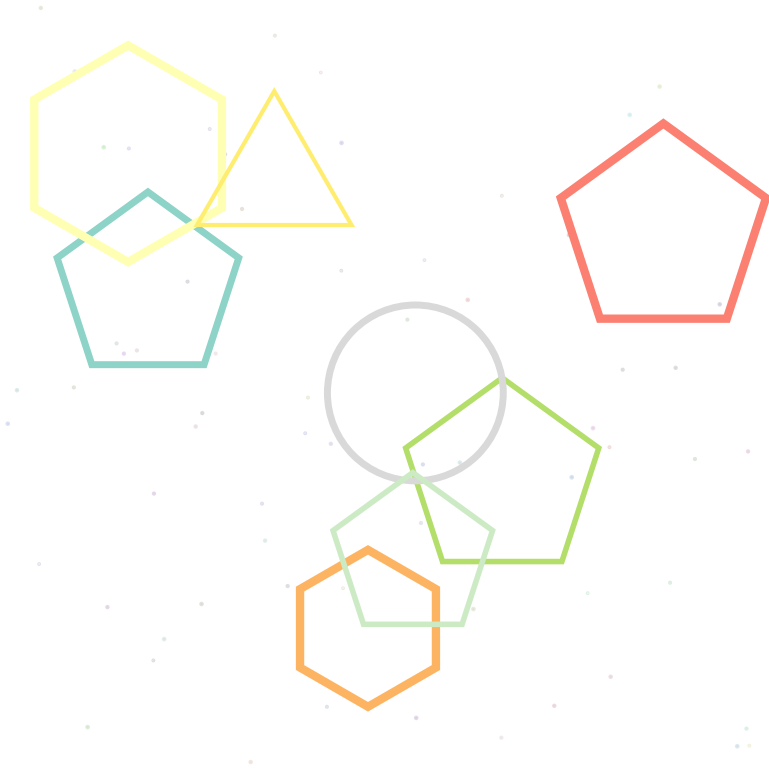[{"shape": "pentagon", "thickness": 2.5, "radius": 0.62, "center": [0.192, 0.627]}, {"shape": "hexagon", "thickness": 3, "radius": 0.7, "center": [0.166, 0.8]}, {"shape": "pentagon", "thickness": 3, "radius": 0.7, "center": [0.862, 0.7]}, {"shape": "hexagon", "thickness": 3, "radius": 0.51, "center": [0.478, 0.184]}, {"shape": "pentagon", "thickness": 2, "radius": 0.66, "center": [0.652, 0.377]}, {"shape": "circle", "thickness": 2.5, "radius": 0.57, "center": [0.539, 0.49]}, {"shape": "pentagon", "thickness": 2, "radius": 0.54, "center": [0.536, 0.277]}, {"shape": "triangle", "thickness": 1.5, "radius": 0.58, "center": [0.356, 0.766]}]